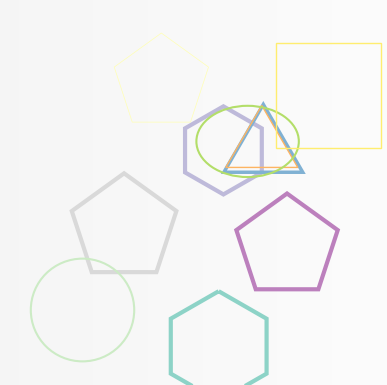[{"shape": "hexagon", "thickness": 3, "radius": 0.71, "center": [0.564, 0.101]}, {"shape": "pentagon", "thickness": 0.5, "radius": 0.64, "center": [0.416, 0.786]}, {"shape": "hexagon", "thickness": 3, "radius": 0.57, "center": [0.577, 0.609]}, {"shape": "triangle", "thickness": 2.5, "radius": 0.59, "center": [0.68, 0.611]}, {"shape": "triangle", "thickness": 1, "radius": 0.54, "center": [0.676, 0.619]}, {"shape": "oval", "thickness": 1.5, "radius": 0.66, "center": [0.639, 0.633]}, {"shape": "pentagon", "thickness": 3, "radius": 0.71, "center": [0.32, 0.408]}, {"shape": "pentagon", "thickness": 3, "radius": 0.69, "center": [0.741, 0.36]}, {"shape": "circle", "thickness": 1.5, "radius": 0.67, "center": [0.213, 0.195]}, {"shape": "square", "thickness": 1, "radius": 0.68, "center": [0.848, 0.752]}]